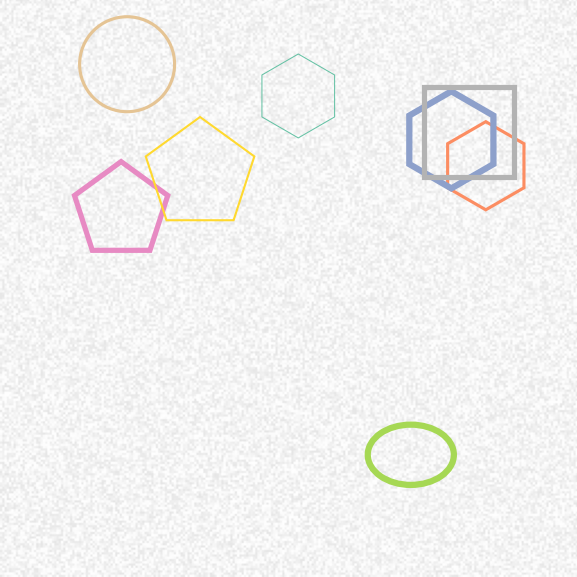[{"shape": "hexagon", "thickness": 0.5, "radius": 0.36, "center": [0.516, 0.833]}, {"shape": "hexagon", "thickness": 1.5, "radius": 0.38, "center": [0.841, 0.712]}, {"shape": "hexagon", "thickness": 3, "radius": 0.42, "center": [0.782, 0.757]}, {"shape": "pentagon", "thickness": 2.5, "radius": 0.42, "center": [0.21, 0.634]}, {"shape": "oval", "thickness": 3, "radius": 0.37, "center": [0.711, 0.212]}, {"shape": "pentagon", "thickness": 1, "radius": 0.49, "center": [0.346, 0.698]}, {"shape": "circle", "thickness": 1.5, "radius": 0.41, "center": [0.22, 0.888]}, {"shape": "square", "thickness": 2.5, "radius": 0.39, "center": [0.812, 0.771]}]